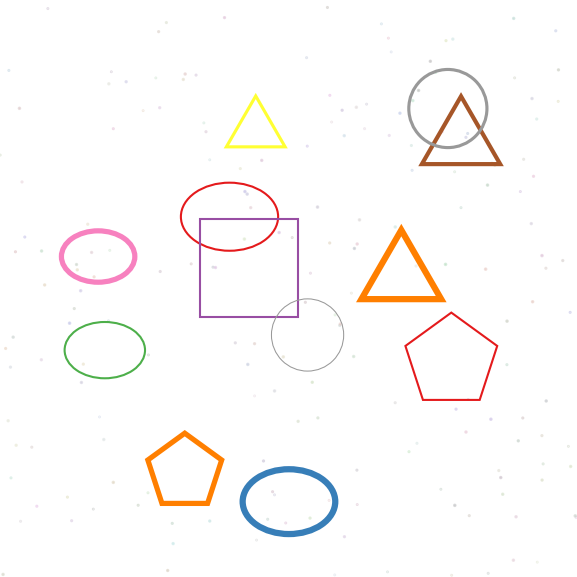[{"shape": "oval", "thickness": 1, "radius": 0.42, "center": [0.397, 0.624]}, {"shape": "pentagon", "thickness": 1, "radius": 0.42, "center": [0.782, 0.374]}, {"shape": "oval", "thickness": 3, "radius": 0.4, "center": [0.5, 0.13]}, {"shape": "oval", "thickness": 1, "radius": 0.35, "center": [0.181, 0.393]}, {"shape": "square", "thickness": 1, "radius": 0.43, "center": [0.431, 0.535]}, {"shape": "pentagon", "thickness": 2.5, "radius": 0.34, "center": [0.32, 0.182]}, {"shape": "triangle", "thickness": 3, "radius": 0.4, "center": [0.695, 0.521]}, {"shape": "triangle", "thickness": 1.5, "radius": 0.29, "center": [0.443, 0.774]}, {"shape": "triangle", "thickness": 2, "radius": 0.39, "center": [0.798, 0.754]}, {"shape": "oval", "thickness": 2.5, "radius": 0.32, "center": [0.17, 0.555]}, {"shape": "circle", "thickness": 0.5, "radius": 0.31, "center": [0.533, 0.419]}, {"shape": "circle", "thickness": 1.5, "radius": 0.34, "center": [0.776, 0.811]}]